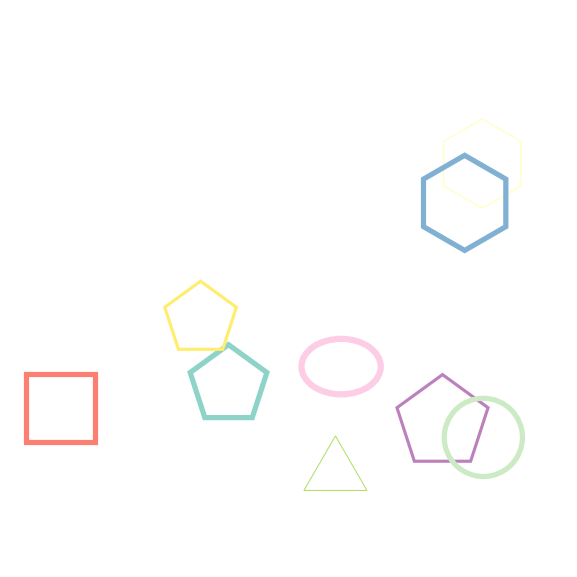[{"shape": "pentagon", "thickness": 2.5, "radius": 0.35, "center": [0.396, 0.332]}, {"shape": "hexagon", "thickness": 0.5, "radius": 0.39, "center": [0.835, 0.716]}, {"shape": "square", "thickness": 2.5, "radius": 0.3, "center": [0.105, 0.292]}, {"shape": "hexagon", "thickness": 2.5, "radius": 0.41, "center": [0.805, 0.648]}, {"shape": "triangle", "thickness": 0.5, "radius": 0.32, "center": [0.581, 0.181]}, {"shape": "oval", "thickness": 3, "radius": 0.34, "center": [0.591, 0.364]}, {"shape": "pentagon", "thickness": 1.5, "radius": 0.41, "center": [0.766, 0.268]}, {"shape": "circle", "thickness": 2.5, "radius": 0.34, "center": [0.837, 0.242]}, {"shape": "pentagon", "thickness": 1.5, "radius": 0.33, "center": [0.347, 0.447]}]